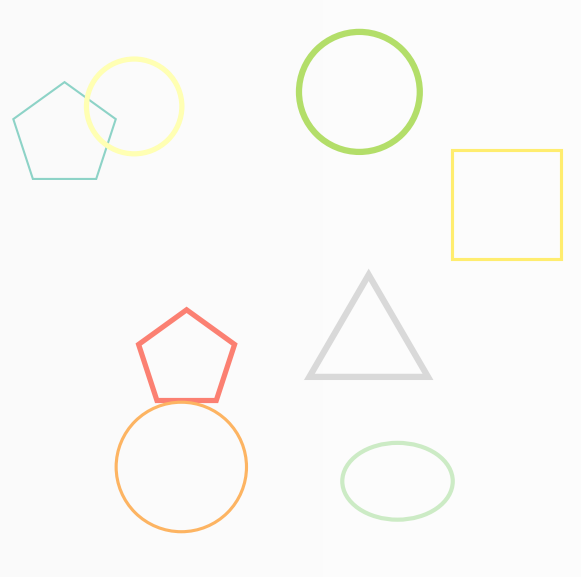[{"shape": "pentagon", "thickness": 1, "radius": 0.46, "center": [0.111, 0.764]}, {"shape": "circle", "thickness": 2.5, "radius": 0.41, "center": [0.231, 0.815]}, {"shape": "pentagon", "thickness": 2.5, "radius": 0.43, "center": [0.321, 0.376]}, {"shape": "circle", "thickness": 1.5, "radius": 0.56, "center": [0.312, 0.191]}, {"shape": "circle", "thickness": 3, "radius": 0.52, "center": [0.618, 0.84]}, {"shape": "triangle", "thickness": 3, "radius": 0.59, "center": [0.634, 0.405]}, {"shape": "oval", "thickness": 2, "radius": 0.48, "center": [0.684, 0.166]}, {"shape": "square", "thickness": 1.5, "radius": 0.47, "center": [0.872, 0.644]}]